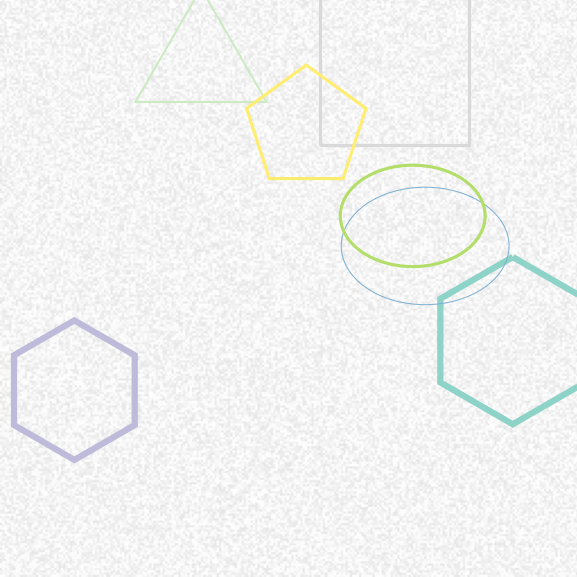[{"shape": "hexagon", "thickness": 3, "radius": 0.72, "center": [0.888, 0.409]}, {"shape": "hexagon", "thickness": 3, "radius": 0.6, "center": [0.129, 0.324]}, {"shape": "oval", "thickness": 0.5, "radius": 0.73, "center": [0.736, 0.573]}, {"shape": "oval", "thickness": 1.5, "radius": 0.63, "center": [0.715, 0.625]}, {"shape": "square", "thickness": 1.5, "radius": 0.65, "center": [0.683, 0.877]}, {"shape": "triangle", "thickness": 1, "radius": 0.66, "center": [0.348, 0.888]}, {"shape": "pentagon", "thickness": 1.5, "radius": 0.54, "center": [0.53, 0.778]}]